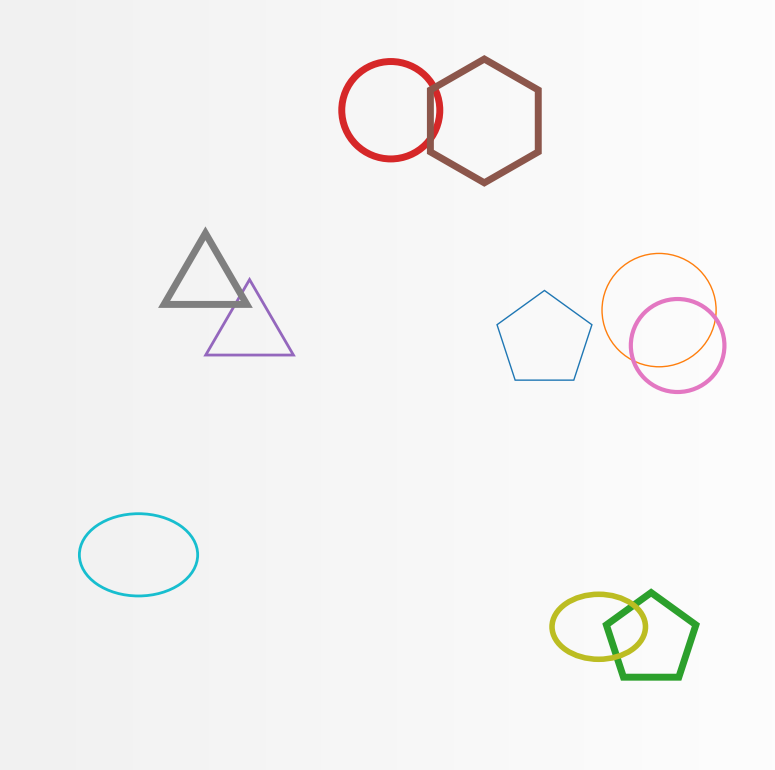[{"shape": "pentagon", "thickness": 0.5, "radius": 0.32, "center": [0.703, 0.558]}, {"shape": "circle", "thickness": 0.5, "radius": 0.37, "center": [0.85, 0.597]}, {"shape": "pentagon", "thickness": 2.5, "radius": 0.3, "center": [0.84, 0.17]}, {"shape": "circle", "thickness": 2.5, "radius": 0.32, "center": [0.504, 0.857]}, {"shape": "triangle", "thickness": 1, "radius": 0.33, "center": [0.322, 0.572]}, {"shape": "hexagon", "thickness": 2.5, "radius": 0.4, "center": [0.625, 0.843]}, {"shape": "circle", "thickness": 1.5, "radius": 0.3, "center": [0.874, 0.551]}, {"shape": "triangle", "thickness": 2.5, "radius": 0.31, "center": [0.265, 0.635]}, {"shape": "oval", "thickness": 2, "radius": 0.3, "center": [0.773, 0.186]}, {"shape": "oval", "thickness": 1, "radius": 0.38, "center": [0.179, 0.279]}]